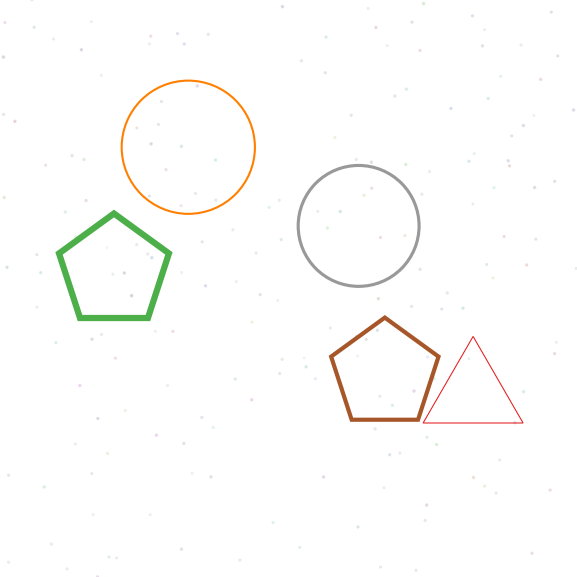[{"shape": "triangle", "thickness": 0.5, "radius": 0.5, "center": [0.819, 0.317]}, {"shape": "pentagon", "thickness": 3, "radius": 0.5, "center": [0.197, 0.529]}, {"shape": "circle", "thickness": 1, "radius": 0.58, "center": [0.326, 0.744]}, {"shape": "pentagon", "thickness": 2, "radius": 0.49, "center": [0.666, 0.351]}, {"shape": "circle", "thickness": 1.5, "radius": 0.52, "center": [0.621, 0.608]}]